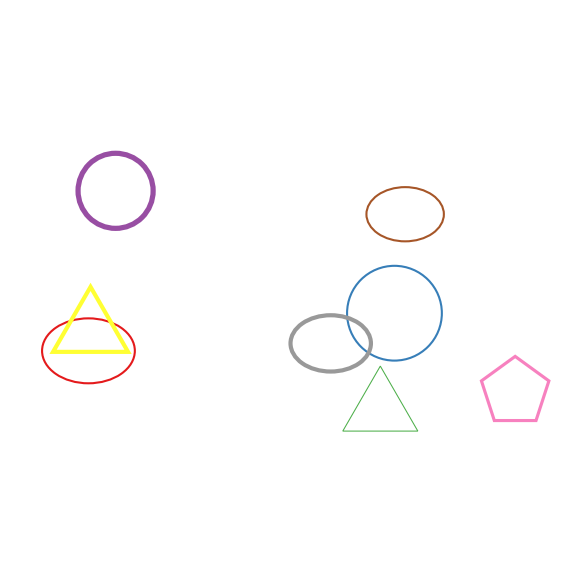[{"shape": "oval", "thickness": 1, "radius": 0.4, "center": [0.153, 0.392]}, {"shape": "circle", "thickness": 1, "radius": 0.41, "center": [0.683, 0.457]}, {"shape": "triangle", "thickness": 0.5, "radius": 0.38, "center": [0.659, 0.29]}, {"shape": "circle", "thickness": 2.5, "radius": 0.32, "center": [0.2, 0.669]}, {"shape": "triangle", "thickness": 2, "radius": 0.38, "center": [0.157, 0.427]}, {"shape": "oval", "thickness": 1, "radius": 0.34, "center": [0.702, 0.628]}, {"shape": "pentagon", "thickness": 1.5, "radius": 0.31, "center": [0.892, 0.321]}, {"shape": "oval", "thickness": 2, "radius": 0.35, "center": [0.573, 0.405]}]